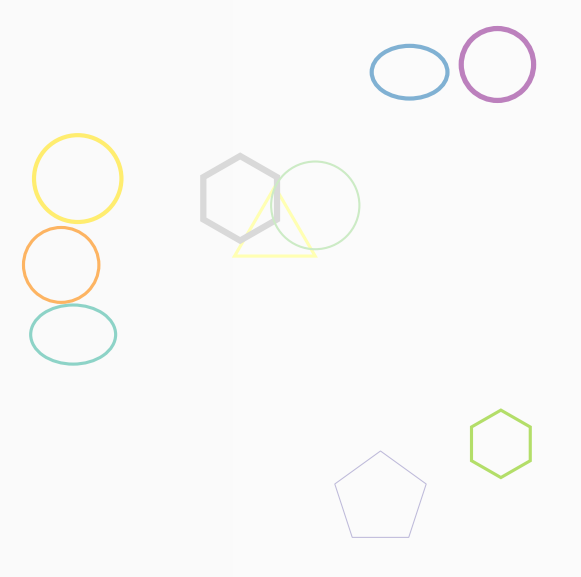[{"shape": "oval", "thickness": 1.5, "radius": 0.37, "center": [0.126, 0.42]}, {"shape": "triangle", "thickness": 1.5, "radius": 0.4, "center": [0.473, 0.596]}, {"shape": "pentagon", "thickness": 0.5, "radius": 0.41, "center": [0.655, 0.135]}, {"shape": "oval", "thickness": 2, "radius": 0.33, "center": [0.705, 0.874]}, {"shape": "circle", "thickness": 1.5, "radius": 0.32, "center": [0.105, 0.54]}, {"shape": "hexagon", "thickness": 1.5, "radius": 0.29, "center": [0.862, 0.231]}, {"shape": "hexagon", "thickness": 3, "radius": 0.37, "center": [0.413, 0.656]}, {"shape": "circle", "thickness": 2.5, "radius": 0.31, "center": [0.856, 0.887]}, {"shape": "circle", "thickness": 1, "radius": 0.38, "center": [0.542, 0.644]}, {"shape": "circle", "thickness": 2, "radius": 0.38, "center": [0.134, 0.69]}]